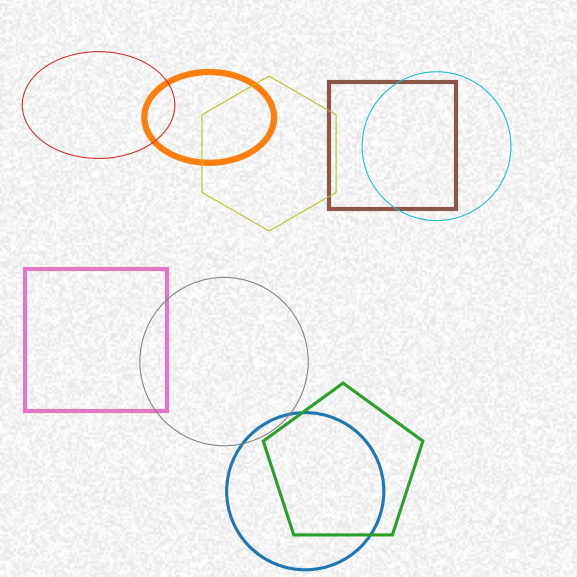[{"shape": "circle", "thickness": 1.5, "radius": 0.68, "center": [0.529, 0.149]}, {"shape": "oval", "thickness": 3, "radius": 0.56, "center": [0.362, 0.796]}, {"shape": "pentagon", "thickness": 1.5, "radius": 0.73, "center": [0.594, 0.19]}, {"shape": "oval", "thickness": 0.5, "radius": 0.66, "center": [0.171, 0.817]}, {"shape": "square", "thickness": 2, "radius": 0.55, "center": [0.68, 0.747]}, {"shape": "square", "thickness": 2, "radius": 0.62, "center": [0.166, 0.41]}, {"shape": "circle", "thickness": 0.5, "radius": 0.73, "center": [0.388, 0.373]}, {"shape": "hexagon", "thickness": 0.5, "radius": 0.67, "center": [0.466, 0.733]}, {"shape": "circle", "thickness": 0.5, "radius": 0.64, "center": [0.756, 0.746]}]